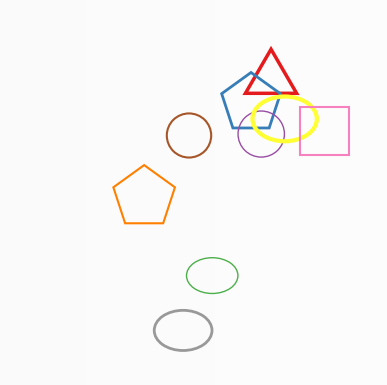[{"shape": "triangle", "thickness": 2.5, "radius": 0.38, "center": [0.699, 0.796]}, {"shape": "pentagon", "thickness": 2, "radius": 0.4, "center": [0.648, 0.732]}, {"shape": "oval", "thickness": 1, "radius": 0.33, "center": [0.548, 0.284]}, {"shape": "circle", "thickness": 1, "radius": 0.3, "center": [0.674, 0.652]}, {"shape": "pentagon", "thickness": 1.5, "radius": 0.42, "center": [0.372, 0.488]}, {"shape": "oval", "thickness": 3, "radius": 0.42, "center": [0.735, 0.691]}, {"shape": "circle", "thickness": 1.5, "radius": 0.29, "center": [0.488, 0.648]}, {"shape": "square", "thickness": 1.5, "radius": 0.32, "center": [0.837, 0.659]}, {"shape": "oval", "thickness": 2, "radius": 0.37, "center": [0.473, 0.142]}]